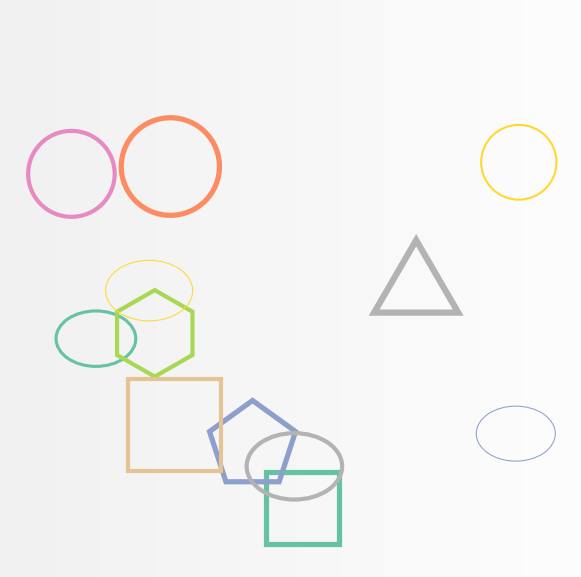[{"shape": "square", "thickness": 2.5, "radius": 0.31, "center": [0.52, 0.12]}, {"shape": "oval", "thickness": 1.5, "radius": 0.34, "center": [0.165, 0.413]}, {"shape": "circle", "thickness": 2.5, "radius": 0.42, "center": [0.293, 0.711]}, {"shape": "oval", "thickness": 0.5, "radius": 0.34, "center": [0.887, 0.248]}, {"shape": "pentagon", "thickness": 2.5, "radius": 0.39, "center": [0.434, 0.228]}, {"shape": "circle", "thickness": 2, "radius": 0.37, "center": [0.123, 0.698]}, {"shape": "hexagon", "thickness": 2, "radius": 0.37, "center": [0.266, 0.422]}, {"shape": "circle", "thickness": 1, "radius": 0.32, "center": [0.893, 0.718]}, {"shape": "oval", "thickness": 0.5, "radius": 0.37, "center": [0.257, 0.496]}, {"shape": "square", "thickness": 2, "radius": 0.4, "center": [0.3, 0.262]}, {"shape": "oval", "thickness": 2, "radius": 0.41, "center": [0.506, 0.192]}, {"shape": "triangle", "thickness": 3, "radius": 0.42, "center": [0.716, 0.5]}]